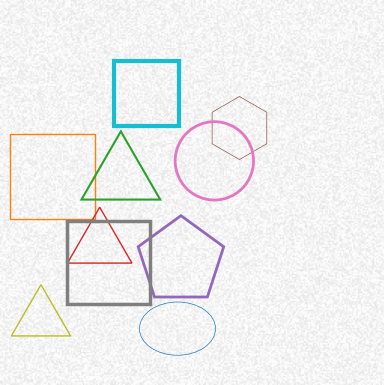[{"shape": "oval", "thickness": 0.5, "radius": 0.49, "center": [0.461, 0.146]}, {"shape": "square", "thickness": 1, "radius": 0.55, "center": [0.137, 0.542]}, {"shape": "triangle", "thickness": 1.5, "radius": 0.59, "center": [0.314, 0.541]}, {"shape": "triangle", "thickness": 1, "radius": 0.48, "center": [0.259, 0.365]}, {"shape": "pentagon", "thickness": 2, "radius": 0.58, "center": [0.47, 0.323]}, {"shape": "hexagon", "thickness": 0.5, "radius": 0.41, "center": [0.622, 0.667]}, {"shape": "circle", "thickness": 2, "radius": 0.51, "center": [0.557, 0.582]}, {"shape": "square", "thickness": 2.5, "radius": 0.54, "center": [0.281, 0.318]}, {"shape": "triangle", "thickness": 1, "radius": 0.44, "center": [0.106, 0.172]}, {"shape": "square", "thickness": 3, "radius": 0.42, "center": [0.381, 0.758]}]